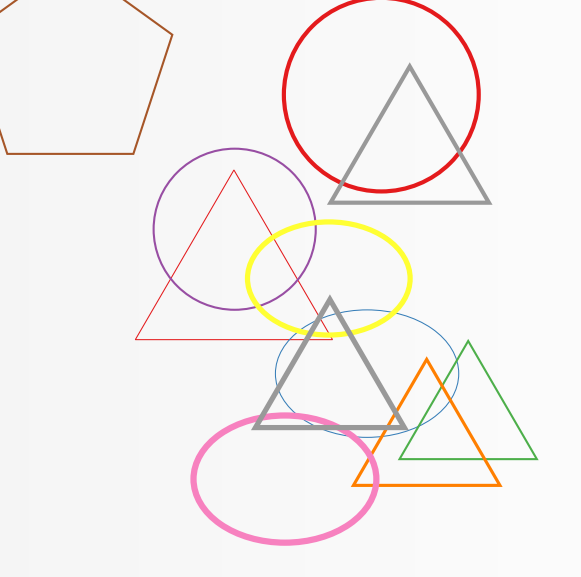[{"shape": "triangle", "thickness": 0.5, "radius": 0.98, "center": [0.402, 0.509]}, {"shape": "circle", "thickness": 2, "radius": 0.84, "center": [0.656, 0.835]}, {"shape": "oval", "thickness": 0.5, "radius": 0.79, "center": [0.632, 0.352]}, {"shape": "triangle", "thickness": 1, "radius": 0.68, "center": [0.805, 0.272]}, {"shape": "circle", "thickness": 1, "radius": 0.7, "center": [0.404, 0.602]}, {"shape": "triangle", "thickness": 1.5, "radius": 0.73, "center": [0.734, 0.231]}, {"shape": "oval", "thickness": 2.5, "radius": 0.7, "center": [0.566, 0.517]}, {"shape": "pentagon", "thickness": 1, "radius": 0.92, "center": [0.121, 0.882]}, {"shape": "oval", "thickness": 3, "radius": 0.79, "center": [0.49, 0.17]}, {"shape": "triangle", "thickness": 2.5, "radius": 0.74, "center": [0.568, 0.333]}, {"shape": "triangle", "thickness": 2, "radius": 0.79, "center": [0.705, 0.727]}]